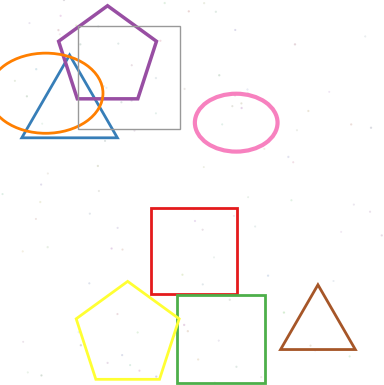[{"shape": "square", "thickness": 2, "radius": 0.56, "center": [0.504, 0.348]}, {"shape": "triangle", "thickness": 2, "radius": 0.72, "center": [0.181, 0.714]}, {"shape": "square", "thickness": 2, "radius": 0.57, "center": [0.574, 0.12]}, {"shape": "pentagon", "thickness": 2.5, "radius": 0.67, "center": [0.279, 0.851]}, {"shape": "oval", "thickness": 2, "radius": 0.74, "center": [0.119, 0.758]}, {"shape": "pentagon", "thickness": 2, "radius": 0.7, "center": [0.332, 0.129]}, {"shape": "triangle", "thickness": 2, "radius": 0.56, "center": [0.826, 0.148]}, {"shape": "oval", "thickness": 3, "radius": 0.54, "center": [0.614, 0.681]}, {"shape": "square", "thickness": 1, "radius": 0.67, "center": [0.334, 0.799]}]